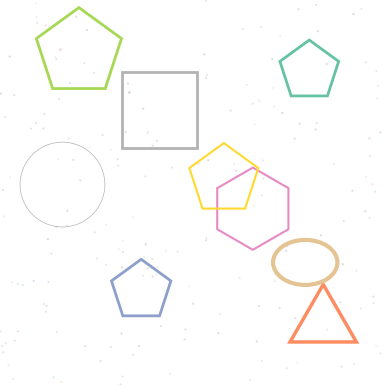[{"shape": "pentagon", "thickness": 2, "radius": 0.4, "center": [0.803, 0.816]}, {"shape": "triangle", "thickness": 2.5, "radius": 0.5, "center": [0.84, 0.162]}, {"shape": "pentagon", "thickness": 2, "radius": 0.41, "center": [0.367, 0.245]}, {"shape": "hexagon", "thickness": 1.5, "radius": 0.53, "center": [0.657, 0.458]}, {"shape": "pentagon", "thickness": 2, "radius": 0.58, "center": [0.205, 0.864]}, {"shape": "pentagon", "thickness": 1.5, "radius": 0.47, "center": [0.581, 0.534]}, {"shape": "oval", "thickness": 3, "radius": 0.42, "center": [0.793, 0.318]}, {"shape": "circle", "thickness": 0.5, "radius": 0.55, "center": [0.162, 0.521]}, {"shape": "square", "thickness": 2, "radius": 0.49, "center": [0.414, 0.714]}]